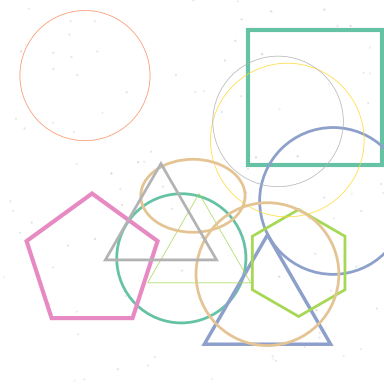[{"shape": "circle", "thickness": 2, "radius": 0.84, "center": [0.471, 0.329]}, {"shape": "square", "thickness": 3, "radius": 0.87, "center": [0.819, 0.747]}, {"shape": "circle", "thickness": 0.5, "radius": 0.85, "center": [0.221, 0.804]}, {"shape": "circle", "thickness": 2, "radius": 0.95, "center": [0.865, 0.478]}, {"shape": "triangle", "thickness": 2.5, "radius": 0.95, "center": [0.695, 0.201]}, {"shape": "pentagon", "thickness": 3, "radius": 0.89, "center": [0.239, 0.318]}, {"shape": "triangle", "thickness": 0.5, "radius": 0.77, "center": [0.517, 0.343]}, {"shape": "hexagon", "thickness": 2, "radius": 0.69, "center": [0.776, 0.317]}, {"shape": "circle", "thickness": 0.5, "radius": 1.0, "center": [0.746, 0.636]}, {"shape": "oval", "thickness": 2, "radius": 0.68, "center": [0.501, 0.491]}, {"shape": "circle", "thickness": 2, "radius": 0.93, "center": [0.695, 0.288]}, {"shape": "triangle", "thickness": 2, "radius": 0.83, "center": [0.418, 0.408]}, {"shape": "circle", "thickness": 0.5, "radius": 0.85, "center": [0.722, 0.685]}]